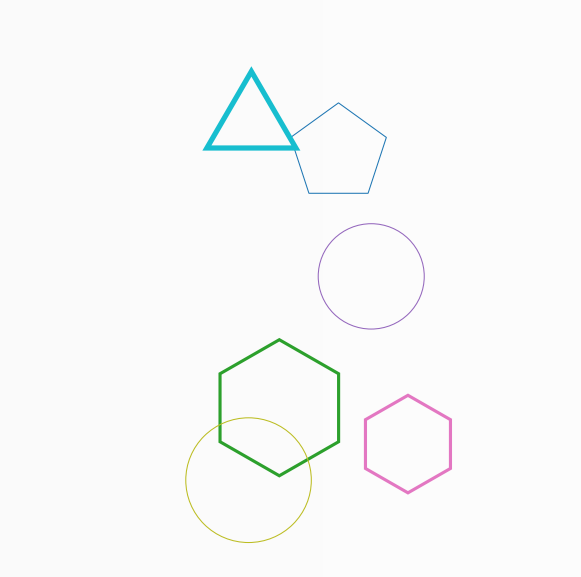[{"shape": "pentagon", "thickness": 0.5, "radius": 0.43, "center": [0.582, 0.734]}, {"shape": "hexagon", "thickness": 1.5, "radius": 0.59, "center": [0.481, 0.293]}, {"shape": "circle", "thickness": 0.5, "radius": 0.46, "center": [0.639, 0.521]}, {"shape": "hexagon", "thickness": 1.5, "radius": 0.42, "center": [0.702, 0.23]}, {"shape": "circle", "thickness": 0.5, "radius": 0.54, "center": [0.428, 0.168]}, {"shape": "triangle", "thickness": 2.5, "radius": 0.44, "center": [0.432, 0.787]}]